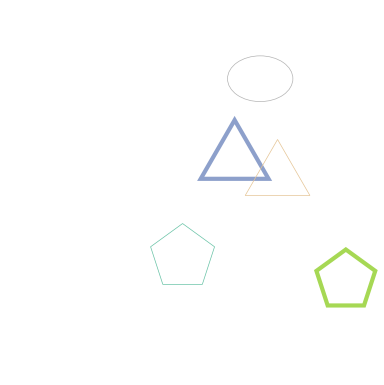[{"shape": "pentagon", "thickness": 0.5, "radius": 0.44, "center": [0.474, 0.332]}, {"shape": "triangle", "thickness": 3, "radius": 0.51, "center": [0.609, 0.586]}, {"shape": "pentagon", "thickness": 3, "radius": 0.4, "center": [0.898, 0.272]}, {"shape": "triangle", "thickness": 0.5, "radius": 0.49, "center": [0.721, 0.541]}, {"shape": "oval", "thickness": 0.5, "radius": 0.42, "center": [0.676, 0.796]}]